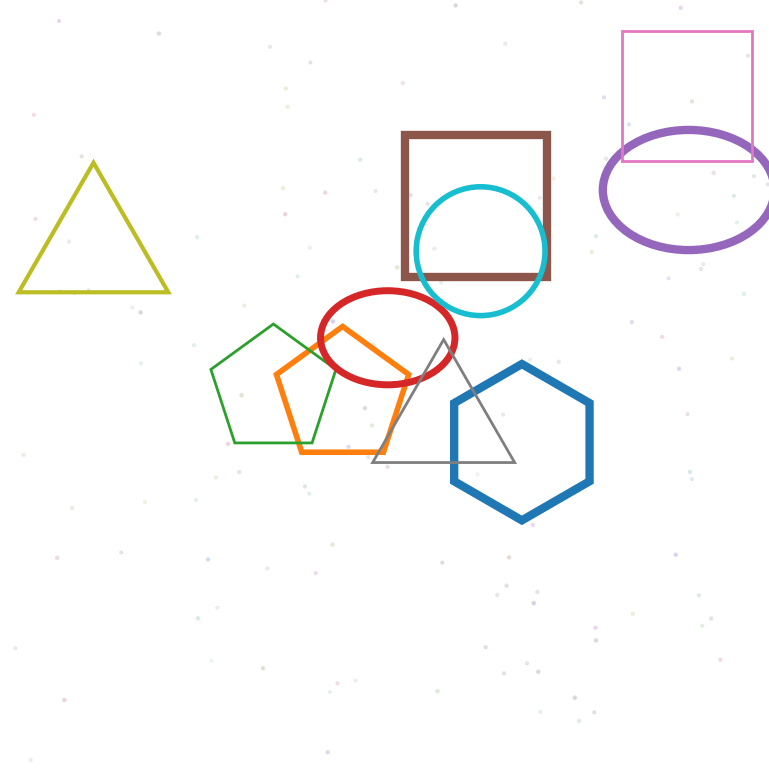[{"shape": "hexagon", "thickness": 3, "radius": 0.51, "center": [0.678, 0.426]}, {"shape": "pentagon", "thickness": 2, "radius": 0.45, "center": [0.445, 0.486]}, {"shape": "pentagon", "thickness": 1, "radius": 0.43, "center": [0.355, 0.494]}, {"shape": "oval", "thickness": 2.5, "radius": 0.44, "center": [0.504, 0.561]}, {"shape": "oval", "thickness": 3, "radius": 0.56, "center": [0.894, 0.753]}, {"shape": "square", "thickness": 3, "radius": 0.46, "center": [0.618, 0.733]}, {"shape": "square", "thickness": 1, "radius": 0.42, "center": [0.892, 0.876]}, {"shape": "triangle", "thickness": 1, "radius": 0.53, "center": [0.576, 0.453]}, {"shape": "triangle", "thickness": 1.5, "radius": 0.56, "center": [0.121, 0.677]}, {"shape": "circle", "thickness": 2, "radius": 0.42, "center": [0.624, 0.674]}]